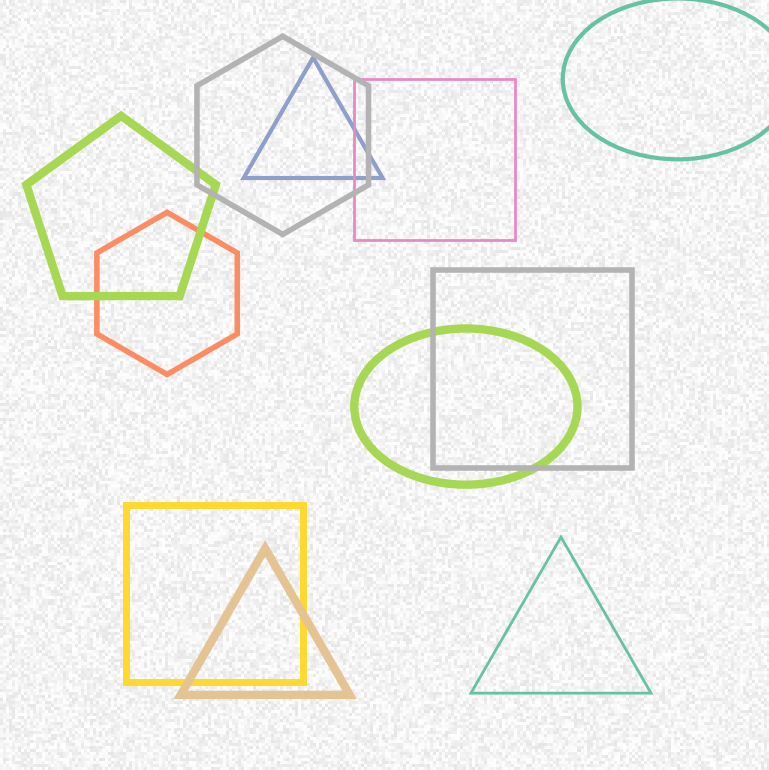[{"shape": "oval", "thickness": 1.5, "radius": 0.75, "center": [0.88, 0.898]}, {"shape": "triangle", "thickness": 1, "radius": 0.68, "center": [0.729, 0.167]}, {"shape": "hexagon", "thickness": 2, "radius": 0.53, "center": [0.217, 0.619]}, {"shape": "triangle", "thickness": 1.5, "radius": 0.52, "center": [0.407, 0.821]}, {"shape": "square", "thickness": 1, "radius": 0.52, "center": [0.564, 0.793]}, {"shape": "oval", "thickness": 3, "radius": 0.72, "center": [0.605, 0.472]}, {"shape": "pentagon", "thickness": 3, "radius": 0.65, "center": [0.157, 0.72]}, {"shape": "square", "thickness": 2.5, "radius": 0.58, "center": [0.279, 0.229]}, {"shape": "triangle", "thickness": 3, "radius": 0.63, "center": [0.344, 0.161]}, {"shape": "hexagon", "thickness": 2, "radius": 0.64, "center": [0.367, 0.824]}, {"shape": "square", "thickness": 2, "radius": 0.65, "center": [0.692, 0.521]}]